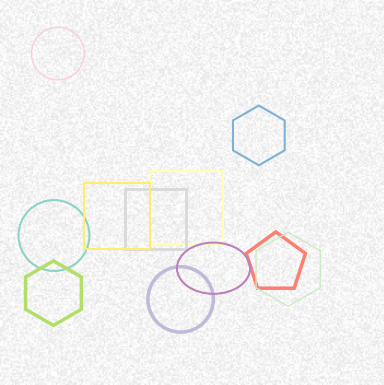[{"shape": "circle", "thickness": 1.5, "radius": 0.46, "center": [0.14, 0.388]}, {"shape": "square", "thickness": 1.5, "radius": 0.47, "center": [0.485, 0.462]}, {"shape": "circle", "thickness": 2.5, "radius": 0.43, "center": [0.469, 0.222]}, {"shape": "pentagon", "thickness": 2.5, "radius": 0.4, "center": [0.717, 0.317]}, {"shape": "hexagon", "thickness": 1.5, "radius": 0.39, "center": [0.672, 0.648]}, {"shape": "hexagon", "thickness": 2.5, "radius": 0.42, "center": [0.139, 0.239]}, {"shape": "circle", "thickness": 1, "radius": 0.34, "center": [0.15, 0.861]}, {"shape": "square", "thickness": 2, "radius": 0.39, "center": [0.404, 0.43]}, {"shape": "oval", "thickness": 1.5, "radius": 0.48, "center": [0.555, 0.303]}, {"shape": "hexagon", "thickness": 1, "radius": 0.48, "center": [0.748, 0.301]}, {"shape": "square", "thickness": 1.5, "radius": 0.43, "center": [0.304, 0.44]}]